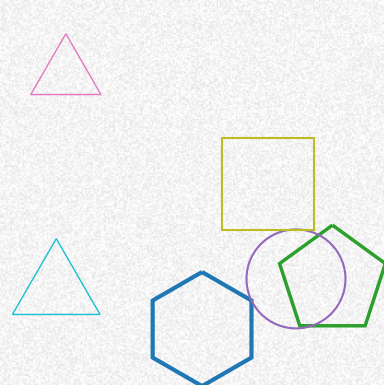[{"shape": "hexagon", "thickness": 3, "radius": 0.74, "center": [0.525, 0.145]}, {"shape": "pentagon", "thickness": 2.5, "radius": 0.72, "center": [0.864, 0.271]}, {"shape": "circle", "thickness": 1.5, "radius": 0.64, "center": [0.769, 0.276]}, {"shape": "triangle", "thickness": 1, "radius": 0.53, "center": [0.171, 0.807]}, {"shape": "square", "thickness": 1.5, "radius": 0.6, "center": [0.696, 0.522]}, {"shape": "triangle", "thickness": 1, "radius": 0.66, "center": [0.146, 0.249]}]